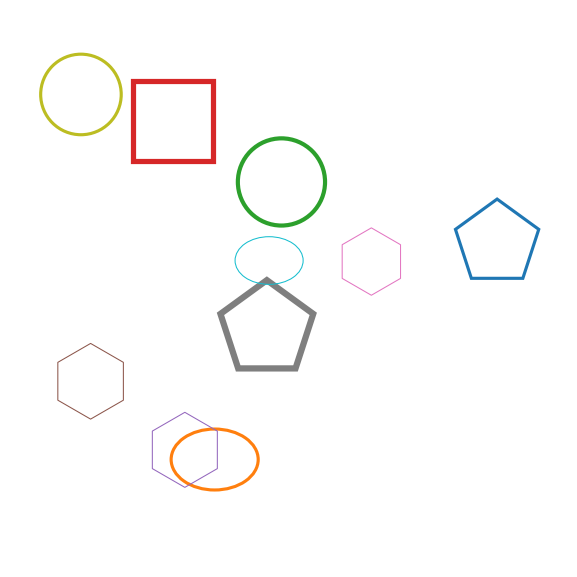[{"shape": "pentagon", "thickness": 1.5, "radius": 0.38, "center": [0.861, 0.579]}, {"shape": "oval", "thickness": 1.5, "radius": 0.38, "center": [0.372, 0.203]}, {"shape": "circle", "thickness": 2, "radius": 0.38, "center": [0.487, 0.684]}, {"shape": "square", "thickness": 2.5, "radius": 0.35, "center": [0.3, 0.789]}, {"shape": "hexagon", "thickness": 0.5, "radius": 0.32, "center": [0.32, 0.22]}, {"shape": "hexagon", "thickness": 0.5, "radius": 0.33, "center": [0.157, 0.339]}, {"shape": "hexagon", "thickness": 0.5, "radius": 0.29, "center": [0.643, 0.546]}, {"shape": "pentagon", "thickness": 3, "radius": 0.42, "center": [0.462, 0.43]}, {"shape": "circle", "thickness": 1.5, "radius": 0.35, "center": [0.14, 0.836]}, {"shape": "oval", "thickness": 0.5, "radius": 0.29, "center": [0.466, 0.548]}]